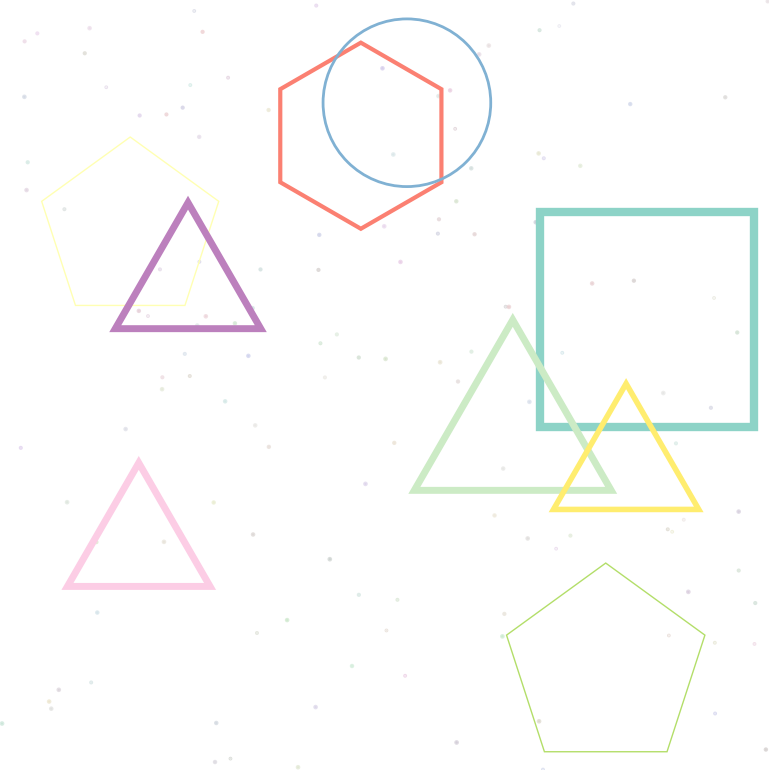[{"shape": "square", "thickness": 3, "radius": 0.7, "center": [0.84, 0.585]}, {"shape": "pentagon", "thickness": 0.5, "radius": 0.6, "center": [0.169, 0.701]}, {"shape": "hexagon", "thickness": 1.5, "radius": 0.6, "center": [0.469, 0.824]}, {"shape": "circle", "thickness": 1, "radius": 0.54, "center": [0.528, 0.867]}, {"shape": "pentagon", "thickness": 0.5, "radius": 0.68, "center": [0.787, 0.133]}, {"shape": "triangle", "thickness": 2.5, "radius": 0.53, "center": [0.18, 0.292]}, {"shape": "triangle", "thickness": 2.5, "radius": 0.55, "center": [0.244, 0.628]}, {"shape": "triangle", "thickness": 2.5, "radius": 0.74, "center": [0.666, 0.437]}, {"shape": "triangle", "thickness": 2, "radius": 0.54, "center": [0.813, 0.393]}]